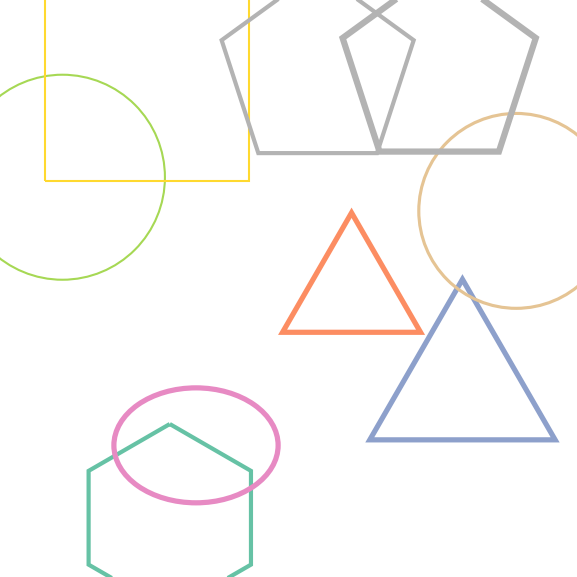[{"shape": "hexagon", "thickness": 2, "radius": 0.81, "center": [0.294, 0.103]}, {"shape": "triangle", "thickness": 2.5, "radius": 0.69, "center": [0.609, 0.493]}, {"shape": "triangle", "thickness": 2.5, "radius": 0.93, "center": [0.801, 0.33]}, {"shape": "oval", "thickness": 2.5, "radius": 0.71, "center": [0.339, 0.228]}, {"shape": "circle", "thickness": 1, "radius": 0.89, "center": [0.108, 0.692]}, {"shape": "square", "thickness": 1, "radius": 0.88, "center": [0.255, 0.862]}, {"shape": "circle", "thickness": 1.5, "radius": 0.84, "center": [0.894, 0.634]}, {"shape": "pentagon", "thickness": 3, "radius": 0.88, "center": [0.761, 0.879]}, {"shape": "pentagon", "thickness": 2, "radius": 0.87, "center": [0.55, 0.875]}]